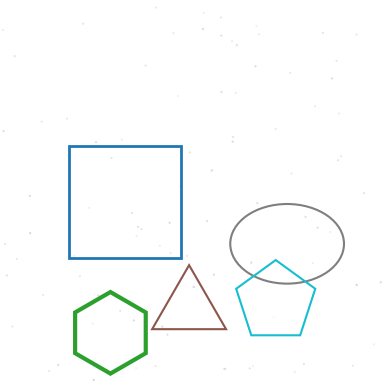[{"shape": "square", "thickness": 2, "radius": 0.73, "center": [0.325, 0.475]}, {"shape": "hexagon", "thickness": 3, "radius": 0.53, "center": [0.287, 0.136]}, {"shape": "triangle", "thickness": 1.5, "radius": 0.55, "center": [0.491, 0.2]}, {"shape": "oval", "thickness": 1.5, "radius": 0.74, "center": [0.746, 0.367]}, {"shape": "pentagon", "thickness": 1.5, "radius": 0.54, "center": [0.716, 0.217]}]